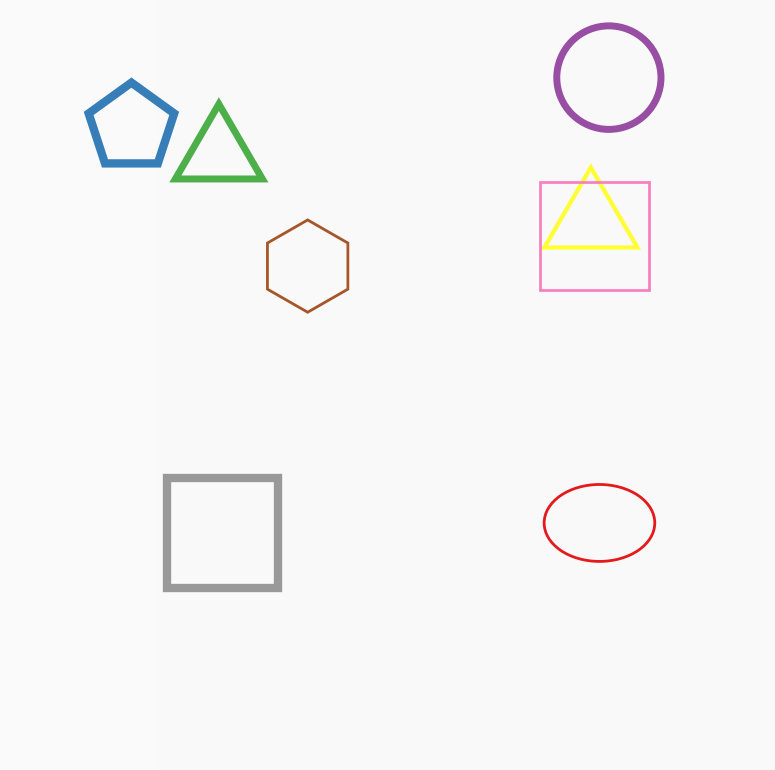[{"shape": "oval", "thickness": 1, "radius": 0.36, "center": [0.773, 0.321]}, {"shape": "pentagon", "thickness": 3, "radius": 0.29, "center": [0.17, 0.835]}, {"shape": "triangle", "thickness": 2.5, "radius": 0.32, "center": [0.282, 0.8]}, {"shape": "circle", "thickness": 2.5, "radius": 0.34, "center": [0.786, 0.899]}, {"shape": "triangle", "thickness": 1.5, "radius": 0.35, "center": [0.762, 0.713]}, {"shape": "hexagon", "thickness": 1, "radius": 0.3, "center": [0.397, 0.654]}, {"shape": "square", "thickness": 1, "radius": 0.35, "center": [0.767, 0.693]}, {"shape": "square", "thickness": 3, "radius": 0.36, "center": [0.288, 0.308]}]